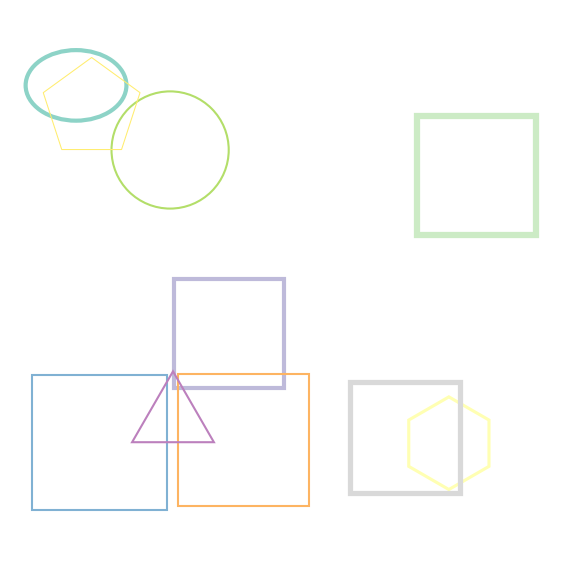[{"shape": "oval", "thickness": 2, "radius": 0.44, "center": [0.132, 0.851]}, {"shape": "hexagon", "thickness": 1.5, "radius": 0.4, "center": [0.777, 0.232]}, {"shape": "square", "thickness": 2, "radius": 0.47, "center": [0.397, 0.422]}, {"shape": "square", "thickness": 1, "radius": 0.58, "center": [0.172, 0.233]}, {"shape": "square", "thickness": 1, "radius": 0.57, "center": [0.422, 0.237]}, {"shape": "circle", "thickness": 1, "radius": 0.51, "center": [0.295, 0.739]}, {"shape": "square", "thickness": 2.5, "radius": 0.48, "center": [0.701, 0.241]}, {"shape": "triangle", "thickness": 1, "radius": 0.41, "center": [0.3, 0.274]}, {"shape": "square", "thickness": 3, "radius": 0.51, "center": [0.825, 0.695]}, {"shape": "pentagon", "thickness": 0.5, "radius": 0.44, "center": [0.159, 0.811]}]